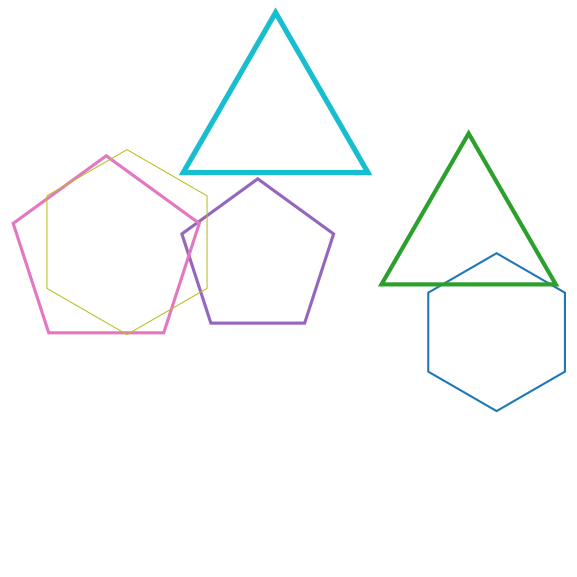[{"shape": "hexagon", "thickness": 1, "radius": 0.68, "center": [0.86, 0.424]}, {"shape": "triangle", "thickness": 2, "radius": 0.87, "center": [0.812, 0.594]}, {"shape": "pentagon", "thickness": 1.5, "radius": 0.69, "center": [0.446, 0.551]}, {"shape": "pentagon", "thickness": 1.5, "radius": 0.85, "center": [0.184, 0.56]}, {"shape": "hexagon", "thickness": 0.5, "radius": 0.8, "center": [0.22, 0.58]}, {"shape": "triangle", "thickness": 2.5, "radius": 0.92, "center": [0.477, 0.793]}]